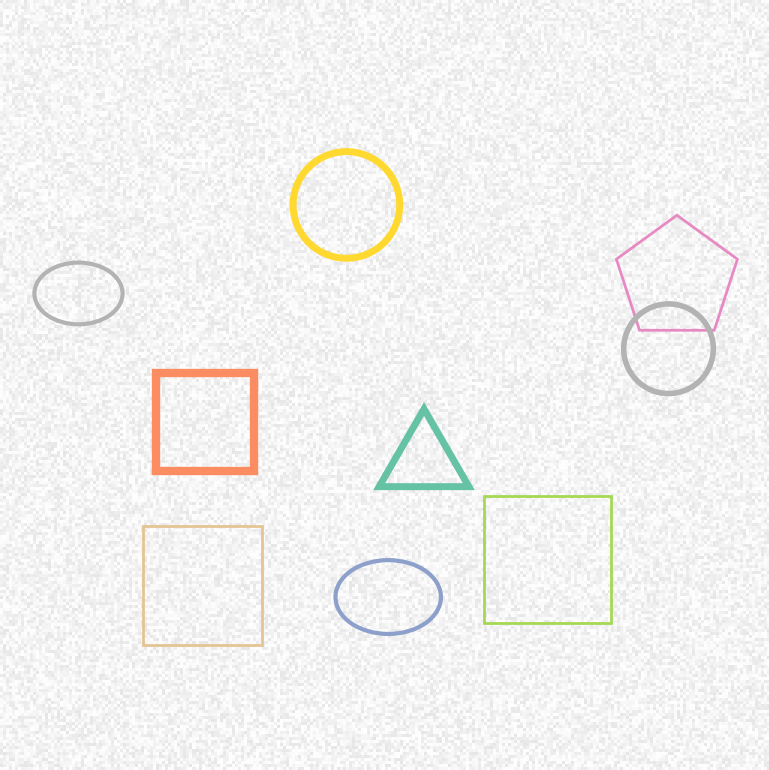[{"shape": "triangle", "thickness": 2.5, "radius": 0.34, "center": [0.551, 0.402]}, {"shape": "square", "thickness": 3, "radius": 0.32, "center": [0.266, 0.452]}, {"shape": "oval", "thickness": 1.5, "radius": 0.34, "center": [0.504, 0.225]}, {"shape": "pentagon", "thickness": 1, "radius": 0.41, "center": [0.879, 0.638]}, {"shape": "square", "thickness": 1, "radius": 0.41, "center": [0.711, 0.273]}, {"shape": "circle", "thickness": 2.5, "radius": 0.35, "center": [0.45, 0.734]}, {"shape": "square", "thickness": 1, "radius": 0.39, "center": [0.263, 0.24]}, {"shape": "oval", "thickness": 1.5, "radius": 0.29, "center": [0.102, 0.619]}, {"shape": "circle", "thickness": 2, "radius": 0.29, "center": [0.868, 0.547]}]